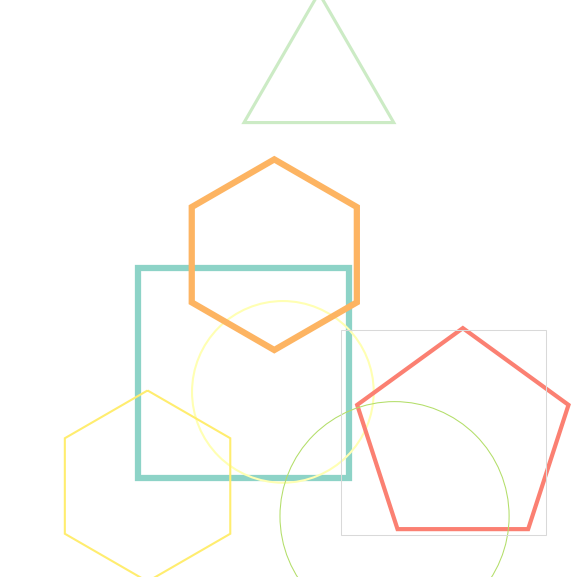[{"shape": "square", "thickness": 3, "radius": 0.91, "center": [0.422, 0.353]}, {"shape": "circle", "thickness": 1, "radius": 0.79, "center": [0.49, 0.321]}, {"shape": "pentagon", "thickness": 2, "radius": 0.96, "center": [0.801, 0.239]}, {"shape": "hexagon", "thickness": 3, "radius": 0.83, "center": [0.475, 0.558]}, {"shape": "circle", "thickness": 0.5, "radius": 0.99, "center": [0.683, 0.105]}, {"shape": "square", "thickness": 0.5, "radius": 0.89, "center": [0.768, 0.251]}, {"shape": "triangle", "thickness": 1.5, "radius": 0.75, "center": [0.552, 0.862]}, {"shape": "hexagon", "thickness": 1, "radius": 0.83, "center": [0.256, 0.158]}]